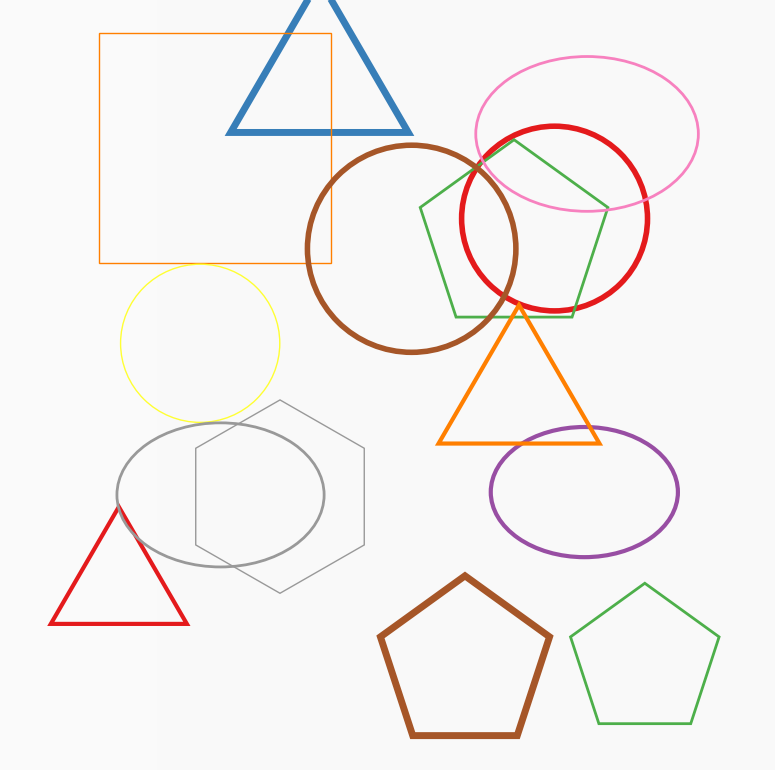[{"shape": "circle", "thickness": 2, "radius": 0.6, "center": [0.716, 0.716]}, {"shape": "triangle", "thickness": 1.5, "radius": 0.51, "center": [0.153, 0.24]}, {"shape": "triangle", "thickness": 2.5, "radius": 0.66, "center": [0.412, 0.894]}, {"shape": "pentagon", "thickness": 1, "radius": 0.64, "center": [0.663, 0.691]}, {"shape": "pentagon", "thickness": 1, "radius": 0.5, "center": [0.832, 0.142]}, {"shape": "oval", "thickness": 1.5, "radius": 0.6, "center": [0.754, 0.361]}, {"shape": "triangle", "thickness": 1.5, "radius": 0.6, "center": [0.67, 0.484]}, {"shape": "square", "thickness": 0.5, "radius": 0.75, "center": [0.277, 0.808]}, {"shape": "circle", "thickness": 0.5, "radius": 0.51, "center": [0.258, 0.554]}, {"shape": "circle", "thickness": 2, "radius": 0.67, "center": [0.531, 0.677]}, {"shape": "pentagon", "thickness": 2.5, "radius": 0.57, "center": [0.6, 0.137]}, {"shape": "oval", "thickness": 1, "radius": 0.72, "center": [0.758, 0.826]}, {"shape": "oval", "thickness": 1, "radius": 0.67, "center": [0.285, 0.357]}, {"shape": "hexagon", "thickness": 0.5, "radius": 0.63, "center": [0.361, 0.355]}]